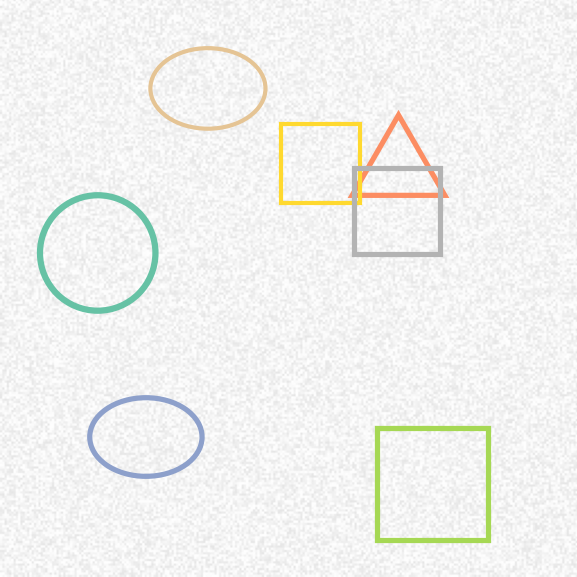[{"shape": "circle", "thickness": 3, "radius": 0.5, "center": [0.169, 0.561]}, {"shape": "triangle", "thickness": 2.5, "radius": 0.46, "center": [0.69, 0.707]}, {"shape": "oval", "thickness": 2.5, "radius": 0.49, "center": [0.253, 0.242]}, {"shape": "square", "thickness": 2.5, "radius": 0.48, "center": [0.748, 0.161]}, {"shape": "square", "thickness": 2, "radius": 0.34, "center": [0.555, 0.716]}, {"shape": "oval", "thickness": 2, "radius": 0.5, "center": [0.36, 0.846]}, {"shape": "square", "thickness": 2.5, "radius": 0.37, "center": [0.688, 0.633]}]